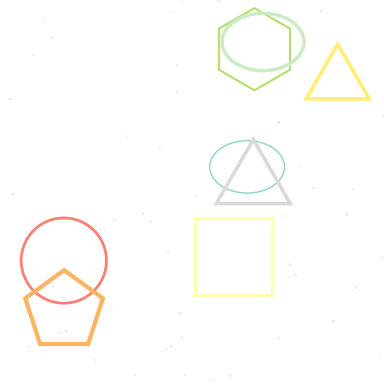[{"shape": "oval", "thickness": 1, "radius": 0.49, "center": [0.642, 0.566]}, {"shape": "square", "thickness": 2.5, "radius": 0.5, "center": [0.607, 0.333]}, {"shape": "circle", "thickness": 2, "radius": 0.55, "center": [0.166, 0.323]}, {"shape": "pentagon", "thickness": 3, "radius": 0.53, "center": [0.166, 0.192]}, {"shape": "hexagon", "thickness": 1.5, "radius": 0.53, "center": [0.661, 0.872]}, {"shape": "triangle", "thickness": 2.5, "radius": 0.55, "center": [0.658, 0.527]}, {"shape": "oval", "thickness": 2.5, "radius": 0.53, "center": [0.683, 0.891]}, {"shape": "triangle", "thickness": 2.5, "radius": 0.47, "center": [0.877, 0.791]}]